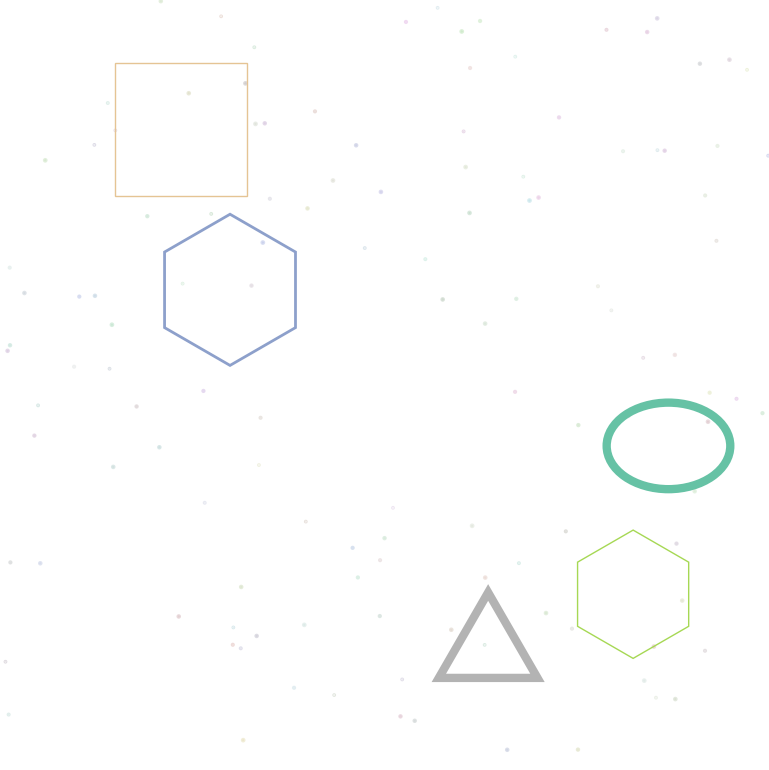[{"shape": "oval", "thickness": 3, "radius": 0.4, "center": [0.868, 0.421]}, {"shape": "hexagon", "thickness": 1, "radius": 0.49, "center": [0.299, 0.624]}, {"shape": "hexagon", "thickness": 0.5, "radius": 0.42, "center": [0.822, 0.228]}, {"shape": "square", "thickness": 0.5, "radius": 0.43, "center": [0.235, 0.832]}, {"shape": "triangle", "thickness": 3, "radius": 0.37, "center": [0.634, 0.157]}]